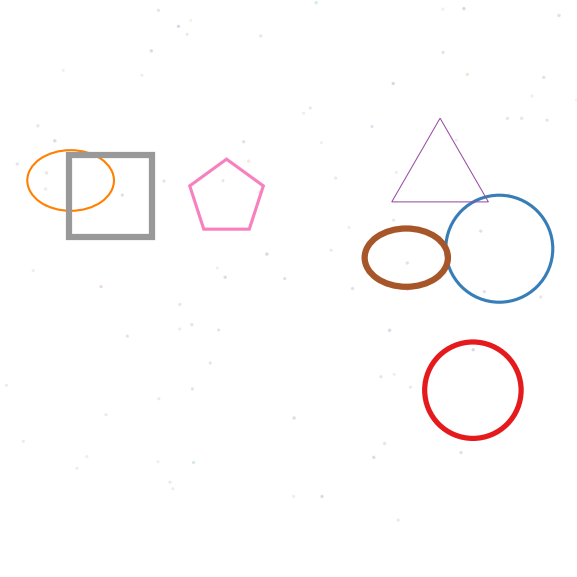[{"shape": "circle", "thickness": 2.5, "radius": 0.42, "center": [0.819, 0.323]}, {"shape": "circle", "thickness": 1.5, "radius": 0.46, "center": [0.865, 0.568]}, {"shape": "triangle", "thickness": 0.5, "radius": 0.48, "center": [0.762, 0.698]}, {"shape": "oval", "thickness": 1, "radius": 0.38, "center": [0.122, 0.687]}, {"shape": "oval", "thickness": 3, "radius": 0.36, "center": [0.704, 0.553]}, {"shape": "pentagon", "thickness": 1.5, "radius": 0.34, "center": [0.392, 0.657]}, {"shape": "square", "thickness": 3, "radius": 0.36, "center": [0.191, 0.66]}]